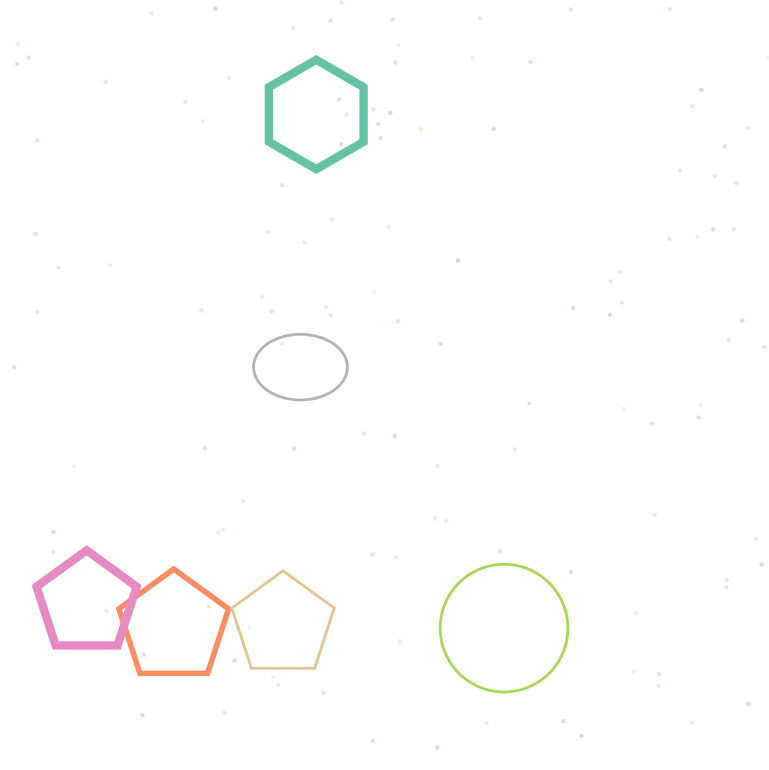[{"shape": "hexagon", "thickness": 3, "radius": 0.36, "center": [0.411, 0.851]}, {"shape": "pentagon", "thickness": 2, "radius": 0.37, "center": [0.226, 0.186]}, {"shape": "pentagon", "thickness": 3, "radius": 0.34, "center": [0.112, 0.217]}, {"shape": "circle", "thickness": 1, "radius": 0.41, "center": [0.655, 0.184]}, {"shape": "pentagon", "thickness": 1, "radius": 0.35, "center": [0.368, 0.189]}, {"shape": "oval", "thickness": 1, "radius": 0.3, "center": [0.39, 0.523]}]